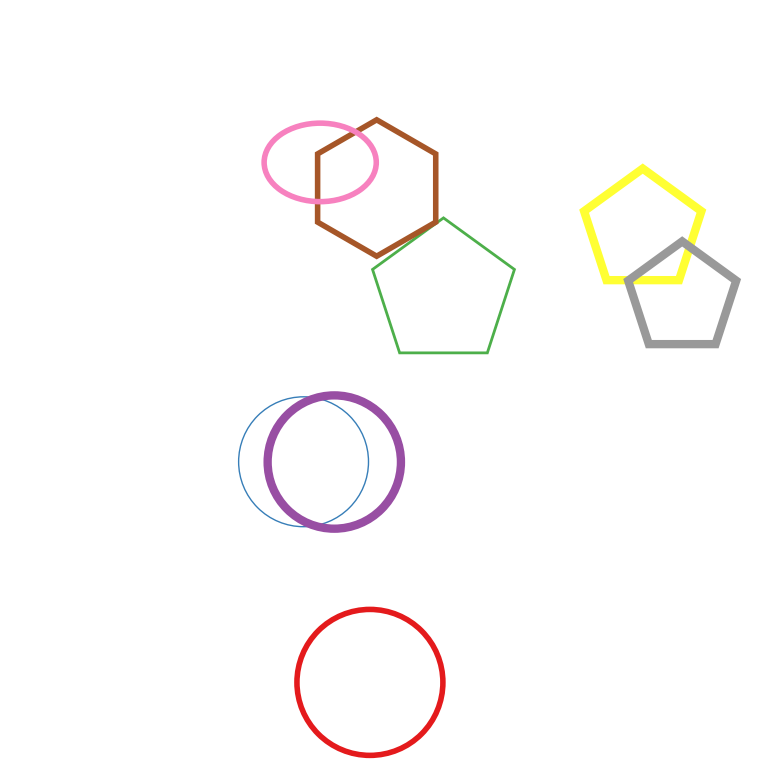[{"shape": "circle", "thickness": 2, "radius": 0.47, "center": [0.48, 0.114]}, {"shape": "circle", "thickness": 0.5, "radius": 0.42, "center": [0.394, 0.4]}, {"shape": "pentagon", "thickness": 1, "radius": 0.48, "center": [0.576, 0.62]}, {"shape": "circle", "thickness": 3, "radius": 0.43, "center": [0.434, 0.4]}, {"shape": "pentagon", "thickness": 3, "radius": 0.4, "center": [0.835, 0.701]}, {"shape": "hexagon", "thickness": 2, "radius": 0.44, "center": [0.489, 0.756]}, {"shape": "oval", "thickness": 2, "radius": 0.36, "center": [0.416, 0.789]}, {"shape": "pentagon", "thickness": 3, "radius": 0.37, "center": [0.886, 0.613]}]